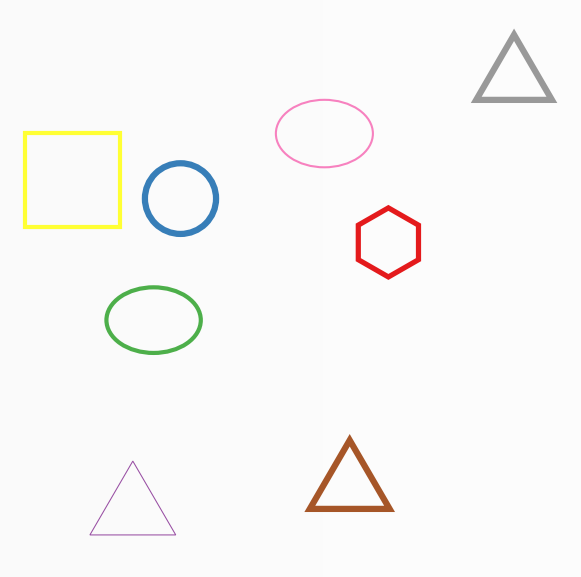[{"shape": "hexagon", "thickness": 2.5, "radius": 0.3, "center": [0.668, 0.579]}, {"shape": "circle", "thickness": 3, "radius": 0.31, "center": [0.311, 0.655]}, {"shape": "oval", "thickness": 2, "radius": 0.41, "center": [0.264, 0.445]}, {"shape": "triangle", "thickness": 0.5, "radius": 0.43, "center": [0.229, 0.115]}, {"shape": "square", "thickness": 2, "radius": 0.41, "center": [0.125, 0.688]}, {"shape": "triangle", "thickness": 3, "radius": 0.4, "center": [0.602, 0.158]}, {"shape": "oval", "thickness": 1, "radius": 0.42, "center": [0.558, 0.768]}, {"shape": "triangle", "thickness": 3, "radius": 0.38, "center": [0.884, 0.864]}]